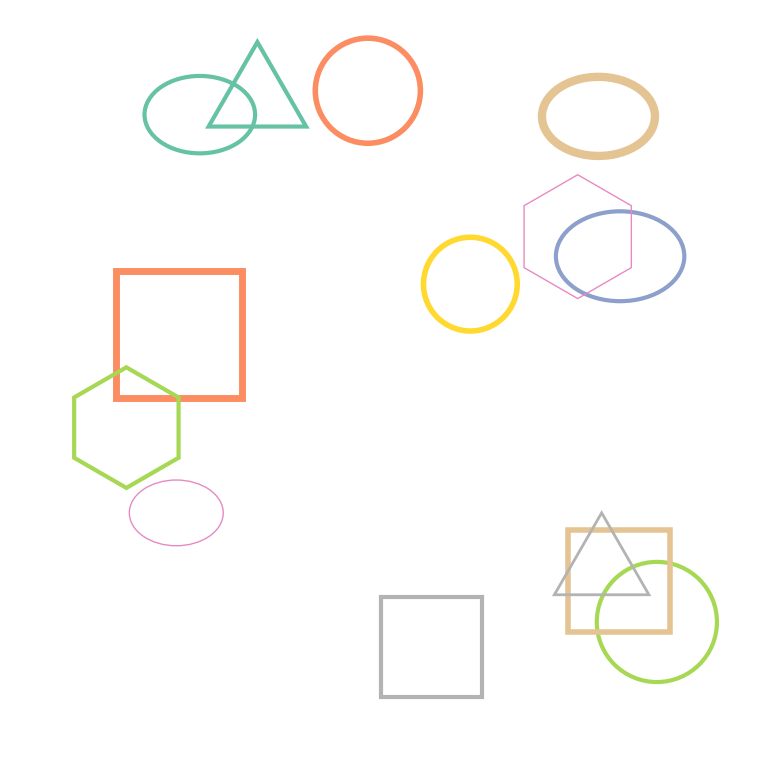[{"shape": "triangle", "thickness": 1.5, "radius": 0.37, "center": [0.334, 0.872]}, {"shape": "oval", "thickness": 1.5, "radius": 0.36, "center": [0.259, 0.851]}, {"shape": "square", "thickness": 2.5, "radius": 0.41, "center": [0.233, 0.566]}, {"shape": "circle", "thickness": 2, "radius": 0.34, "center": [0.478, 0.882]}, {"shape": "oval", "thickness": 1.5, "radius": 0.42, "center": [0.805, 0.667]}, {"shape": "hexagon", "thickness": 0.5, "radius": 0.4, "center": [0.75, 0.693]}, {"shape": "oval", "thickness": 0.5, "radius": 0.3, "center": [0.229, 0.334]}, {"shape": "hexagon", "thickness": 1.5, "radius": 0.39, "center": [0.164, 0.445]}, {"shape": "circle", "thickness": 1.5, "radius": 0.39, "center": [0.853, 0.192]}, {"shape": "circle", "thickness": 2, "radius": 0.3, "center": [0.611, 0.631]}, {"shape": "square", "thickness": 2, "radius": 0.33, "center": [0.804, 0.246]}, {"shape": "oval", "thickness": 3, "radius": 0.37, "center": [0.777, 0.849]}, {"shape": "triangle", "thickness": 1, "radius": 0.35, "center": [0.781, 0.263]}, {"shape": "square", "thickness": 1.5, "radius": 0.33, "center": [0.56, 0.16]}]